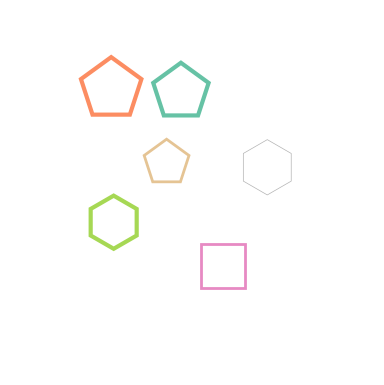[{"shape": "pentagon", "thickness": 3, "radius": 0.38, "center": [0.47, 0.761]}, {"shape": "pentagon", "thickness": 3, "radius": 0.41, "center": [0.289, 0.769]}, {"shape": "square", "thickness": 2, "radius": 0.29, "center": [0.579, 0.309]}, {"shape": "hexagon", "thickness": 3, "radius": 0.34, "center": [0.295, 0.423]}, {"shape": "pentagon", "thickness": 2, "radius": 0.31, "center": [0.433, 0.577]}, {"shape": "hexagon", "thickness": 0.5, "radius": 0.36, "center": [0.694, 0.565]}]